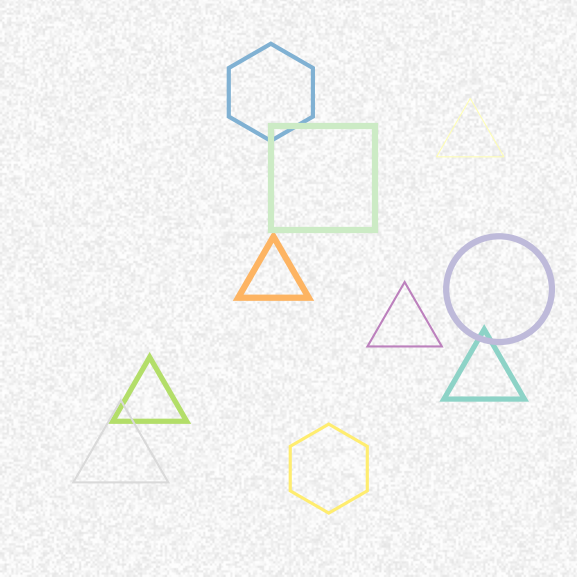[{"shape": "triangle", "thickness": 2.5, "radius": 0.4, "center": [0.838, 0.348]}, {"shape": "triangle", "thickness": 0.5, "radius": 0.34, "center": [0.814, 0.761]}, {"shape": "circle", "thickness": 3, "radius": 0.46, "center": [0.864, 0.498]}, {"shape": "hexagon", "thickness": 2, "radius": 0.42, "center": [0.469, 0.839]}, {"shape": "triangle", "thickness": 3, "radius": 0.35, "center": [0.474, 0.519]}, {"shape": "triangle", "thickness": 2.5, "radius": 0.37, "center": [0.259, 0.307]}, {"shape": "triangle", "thickness": 1, "radius": 0.47, "center": [0.209, 0.211]}, {"shape": "triangle", "thickness": 1, "radius": 0.37, "center": [0.701, 0.436]}, {"shape": "square", "thickness": 3, "radius": 0.45, "center": [0.559, 0.691]}, {"shape": "hexagon", "thickness": 1.5, "radius": 0.39, "center": [0.569, 0.188]}]